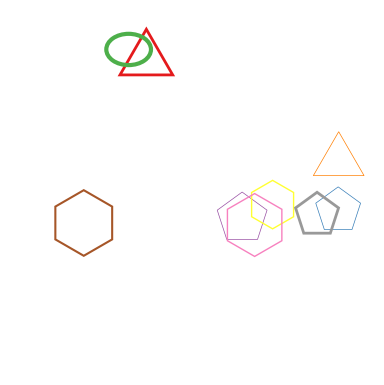[{"shape": "triangle", "thickness": 2, "radius": 0.4, "center": [0.38, 0.845]}, {"shape": "pentagon", "thickness": 0.5, "radius": 0.31, "center": [0.878, 0.453]}, {"shape": "oval", "thickness": 3, "radius": 0.29, "center": [0.334, 0.872]}, {"shape": "pentagon", "thickness": 0.5, "radius": 0.34, "center": [0.629, 0.433]}, {"shape": "triangle", "thickness": 0.5, "radius": 0.38, "center": [0.88, 0.582]}, {"shape": "hexagon", "thickness": 1, "radius": 0.31, "center": [0.708, 0.469]}, {"shape": "hexagon", "thickness": 1.5, "radius": 0.43, "center": [0.218, 0.421]}, {"shape": "hexagon", "thickness": 1, "radius": 0.41, "center": [0.661, 0.416]}, {"shape": "pentagon", "thickness": 2, "radius": 0.29, "center": [0.824, 0.442]}]